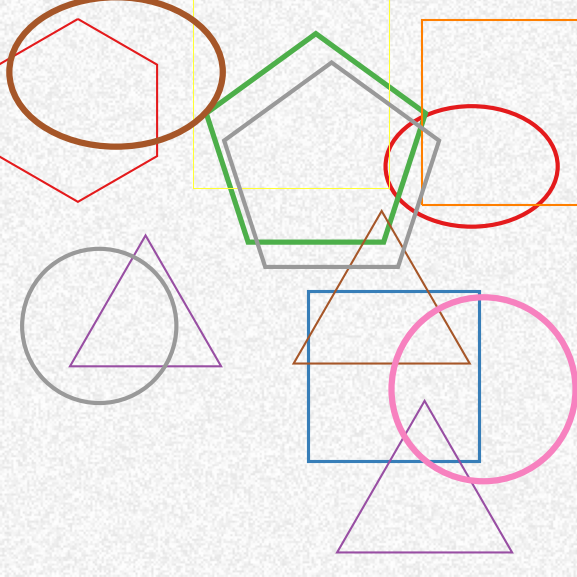[{"shape": "hexagon", "thickness": 1, "radius": 0.79, "center": [0.135, 0.808]}, {"shape": "oval", "thickness": 2, "radius": 0.75, "center": [0.817, 0.711]}, {"shape": "square", "thickness": 1.5, "radius": 0.74, "center": [0.681, 0.348]}, {"shape": "pentagon", "thickness": 2.5, "radius": 1.0, "center": [0.547, 0.741]}, {"shape": "triangle", "thickness": 1, "radius": 0.76, "center": [0.252, 0.44]}, {"shape": "triangle", "thickness": 1, "radius": 0.87, "center": [0.735, 0.13]}, {"shape": "square", "thickness": 1, "radius": 0.8, "center": [0.891, 0.804]}, {"shape": "square", "thickness": 0.5, "radius": 0.85, "center": [0.504, 0.843]}, {"shape": "triangle", "thickness": 1, "radius": 0.88, "center": [0.661, 0.458]}, {"shape": "oval", "thickness": 3, "radius": 0.92, "center": [0.201, 0.875]}, {"shape": "circle", "thickness": 3, "radius": 0.8, "center": [0.837, 0.325]}, {"shape": "pentagon", "thickness": 2, "radius": 0.98, "center": [0.574, 0.695]}, {"shape": "circle", "thickness": 2, "radius": 0.67, "center": [0.172, 0.435]}]